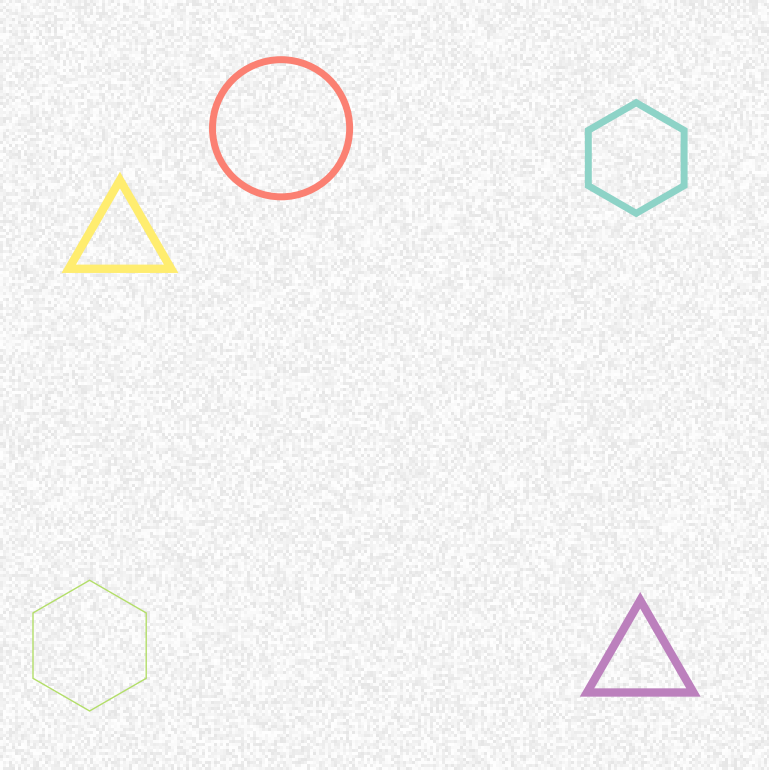[{"shape": "hexagon", "thickness": 2.5, "radius": 0.36, "center": [0.826, 0.795]}, {"shape": "circle", "thickness": 2.5, "radius": 0.45, "center": [0.365, 0.833]}, {"shape": "hexagon", "thickness": 0.5, "radius": 0.42, "center": [0.116, 0.162]}, {"shape": "triangle", "thickness": 3, "radius": 0.4, "center": [0.831, 0.141]}, {"shape": "triangle", "thickness": 3, "radius": 0.38, "center": [0.156, 0.689]}]